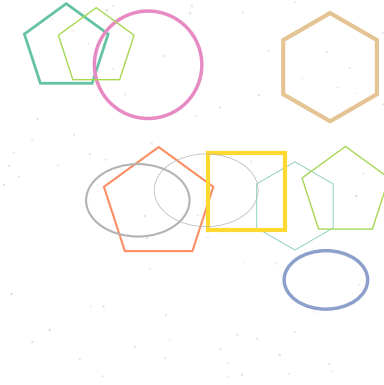[{"shape": "hexagon", "thickness": 0.5, "radius": 0.57, "center": [0.766, 0.465]}, {"shape": "pentagon", "thickness": 2, "radius": 0.57, "center": [0.172, 0.876]}, {"shape": "pentagon", "thickness": 1.5, "radius": 0.75, "center": [0.412, 0.469]}, {"shape": "oval", "thickness": 2.5, "radius": 0.54, "center": [0.846, 0.273]}, {"shape": "circle", "thickness": 2.5, "radius": 0.7, "center": [0.385, 0.832]}, {"shape": "pentagon", "thickness": 1, "radius": 0.59, "center": [0.897, 0.501]}, {"shape": "pentagon", "thickness": 1, "radius": 0.52, "center": [0.25, 0.877]}, {"shape": "square", "thickness": 3, "radius": 0.5, "center": [0.64, 0.502]}, {"shape": "hexagon", "thickness": 3, "radius": 0.7, "center": [0.857, 0.826]}, {"shape": "oval", "thickness": 0.5, "radius": 0.67, "center": [0.536, 0.506]}, {"shape": "oval", "thickness": 1.5, "radius": 0.67, "center": [0.358, 0.48]}]